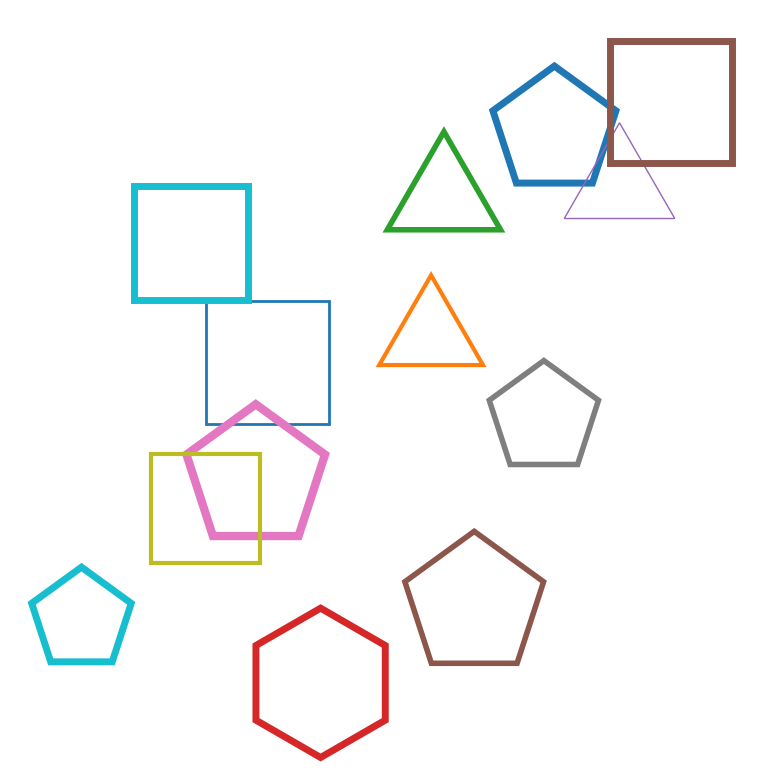[{"shape": "pentagon", "thickness": 2.5, "radius": 0.42, "center": [0.72, 0.83]}, {"shape": "square", "thickness": 1, "radius": 0.4, "center": [0.347, 0.529]}, {"shape": "triangle", "thickness": 1.5, "radius": 0.39, "center": [0.56, 0.565]}, {"shape": "triangle", "thickness": 2, "radius": 0.42, "center": [0.577, 0.744]}, {"shape": "hexagon", "thickness": 2.5, "radius": 0.48, "center": [0.416, 0.113]}, {"shape": "triangle", "thickness": 0.5, "radius": 0.41, "center": [0.805, 0.758]}, {"shape": "pentagon", "thickness": 2, "radius": 0.47, "center": [0.616, 0.215]}, {"shape": "square", "thickness": 2.5, "radius": 0.39, "center": [0.871, 0.868]}, {"shape": "pentagon", "thickness": 3, "radius": 0.47, "center": [0.332, 0.38]}, {"shape": "pentagon", "thickness": 2, "radius": 0.37, "center": [0.706, 0.457]}, {"shape": "square", "thickness": 1.5, "radius": 0.35, "center": [0.267, 0.339]}, {"shape": "pentagon", "thickness": 2.5, "radius": 0.34, "center": [0.106, 0.195]}, {"shape": "square", "thickness": 2.5, "radius": 0.37, "center": [0.248, 0.684]}]